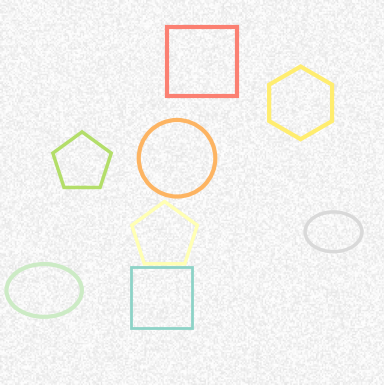[{"shape": "square", "thickness": 2, "radius": 0.39, "center": [0.42, 0.227]}, {"shape": "pentagon", "thickness": 2.5, "radius": 0.45, "center": [0.427, 0.387]}, {"shape": "square", "thickness": 3, "radius": 0.45, "center": [0.525, 0.84]}, {"shape": "circle", "thickness": 3, "radius": 0.5, "center": [0.46, 0.589]}, {"shape": "pentagon", "thickness": 2.5, "radius": 0.4, "center": [0.213, 0.578]}, {"shape": "oval", "thickness": 2.5, "radius": 0.37, "center": [0.866, 0.398]}, {"shape": "oval", "thickness": 3, "radius": 0.49, "center": [0.115, 0.246]}, {"shape": "hexagon", "thickness": 3, "radius": 0.47, "center": [0.781, 0.733]}]